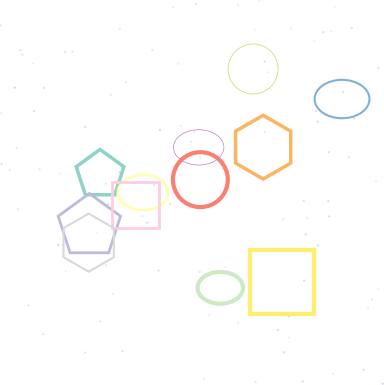[{"shape": "pentagon", "thickness": 2.5, "radius": 0.33, "center": [0.26, 0.547]}, {"shape": "oval", "thickness": 2, "radius": 0.33, "center": [0.372, 0.5]}, {"shape": "pentagon", "thickness": 2, "radius": 0.43, "center": [0.232, 0.412]}, {"shape": "circle", "thickness": 3, "radius": 0.36, "center": [0.52, 0.533]}, {"shape": "oval", "thickness": 1.5, "radius": 0.36, "center": [0.888, 0.743]}, {"shape": "hexagon", "thickness": 2.5, "radius": 0.41, "center": [0.684, 0.618]}, {"shape": "circle", "thickness": 0.5, "radius": 0.32, "center": [0.657, 0.821]}, {"shape": "square", "thickness": 2, "radius": 0.3, "center": [0.352, 0.468]}, {"shape": "hexagon", "thickness": 1.5, "radius": 0.38, "center": [0.23, 0.37]}, {"shape": "oval", "thickness": 0.5, "radius": 0.33, "center": [0.516, 0.617]}, {"shape": "oval", "thickness": 3, "radius": 0.3, "center": [0.572, 0.252]}, {"shape": "square", "thickness": 3, "radius": 0.41, "center": [0.733, 0.268]}]